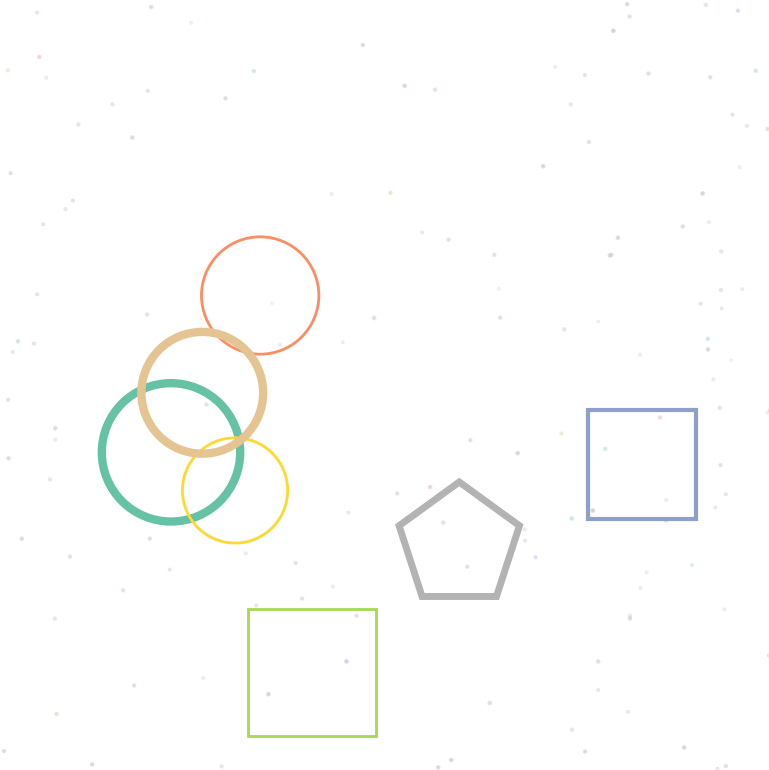[{"shape": "circle", "thickness": 3, "radius": 0.45, "center": [0.222, 0.413]}, {"shape": "circle", "thickness": 1, "radius": 0.38, "center": [0.338, 0.616]}, {"shape": "square", "thickness": 1.5, "radius": 0.35, "center": [0.834, 0.397]}, {"shape": "square", "thickness": 1, "radius": 0.41, "center": [0.405, 0.127]}, {"shape": "circle", "thickness": 1, "radius": 0.34, "center": [0.305, 0.363]}, {"shape": "circle", "thickness": 3, "radius": 0.4, "center": [0.263, 0.49]}, {"shape": "pentagon", "thickness": 2.5, "radius": 0.41, "center": [0.596, 0.292]}]